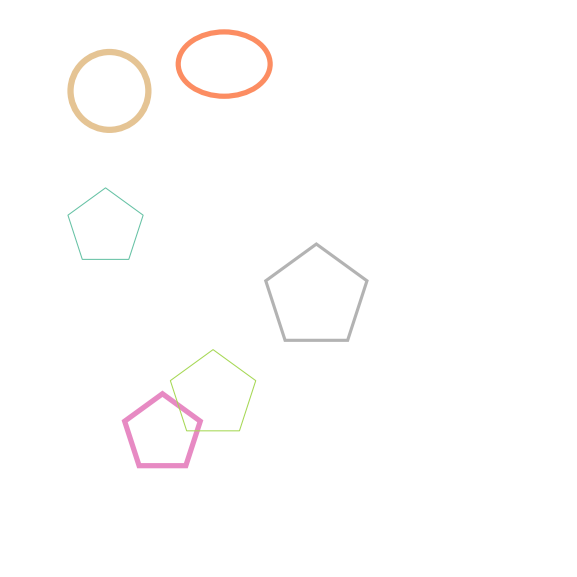[{"shape": "pentagon", "thickness": 0.5, "radius": 0.34, "center": [0.183, 0.605]}, {"shape": "oval", "thickness": 2.5, "radius": 0.4, "center": [0.388, 0.888]}, {"shape": "pentagon", "thickness": 2.5, "radius": 0.34, "center": [0.281, 0.248]}, {"shape": "pentagon", "thickness": 0.5, "radius": 0.39, "center": [0.369, 0.316]}, {"shape": "circle", "thickness": 3, "radius": 0.34, "center": [0.19, 0.842]}, {"shape": "pentagon", "thickness": 1.5, "radius": 0.46, "center": [0.548, 0.484]}]